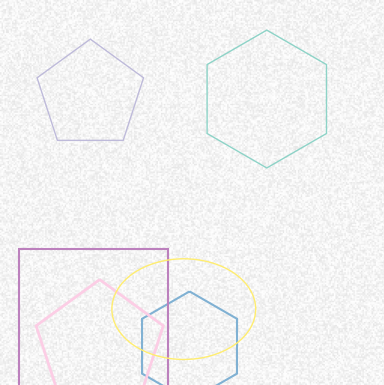[{"shape": "hexagon", "thickness": 1, "radius": 0.9, "center": [0.693, 0.743]}, {"shape": "pentagon", "thickness": 1, "radius": 0.73, "center": [0.235, 0.753]}, {"shape": "hexagon", "thickness": 1.5, "radius": 0.71, "center": [0.492, 0.101]}, {"shape": "pentagon", "thickness": 2, "radius": 0.87, "center": [0.259, 0.1]}, {"shape": "square", "thickness": 1.5, "radius": 0.97, "center": [0.243, 0.16]}, {"shape": "oval", "thickness": 1, "radius": 0.93, "center": [0.477, 0.197]}]